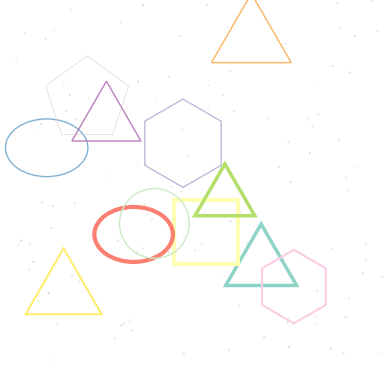[{"shape": "triangle", "thickness": 2.5, "radius": 0.53, "center": [0.678, 0.312]}, {"shape": "square", "thickness": 3, "radius": 0.41, "center": [0.535, 0.397]}, {"shape": "hexagon", "thickness": 1, "radius": 0.57, "center": [0.475, 0.628]}, {"shape": "oval", "thickness": 3, "radius": 0.51, "center": [0.347, 0.391]}, {"shape": "oval", "thickness": 1, "radius": 0.54, "center": [0.121, 0.616]}, {"shape": "triangle", "thickness": 1, "radius": 0.6, "center": [0.653, 0.897]}, {"shape": "triangle", "thickness": 2.5, "radius": 0.45, "center": [0.584, 0.485]}, {"shape": "hexagon", "thickness": 1.5, "radius": 0.48, "center": [0.763, 0.256]}, {"shape": "pentagon", "thickness": 0.5, "radius": 0.57, "center": [0.226, 0.742]}, {"shape": "triangle", "thickness": 1, "radius": 0.52, "center": [0.276, 0.686]}, {"shape": "circle", "thickness": 1, "radius": 0.45, "center": [0.401, 0.42]}, {"shape": "triangle", "thickness": 1.5, "radius": 0.57, "center": [0.165, 0.241]}]